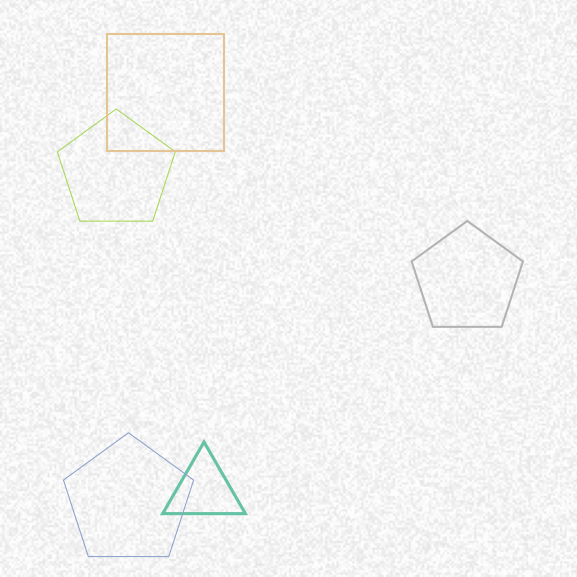[{"shape": "triangle", "thickness": 1.5, "radius": 0.41, "center": [0.353, 0.151]}, {"shape": "pentagon", "thickness": 0.5, "radius": 0.59, "center": [0.223, 0.131]}, {"shape": "pentagon", "thickness": 0.5, "radius": 0.54, "center": [0.201, 0.703]}, {"shape": "square", "thickness": 1, "radius": 0.51, "center": [0.287, 0.839]}, {"shape": "pentagon", "thickness": 1, "radius": 0.51, "center": [0.809, 0.515]}]